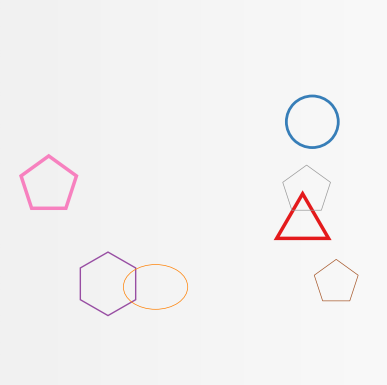[{"shape": "triangle", "thickness": 2.5, "radius": 0.39, "center": [0.781, 0.42]}, {"shape": "circle", "thickness": 2, "radius": 0.33, "center": [0.806, 0.684]}, {"shape": "hexagon", "thickness": 1, "radius": 0.41, "center": [0.279, 0.263]}, {"shape": "oval", "thickness": 0.5, "radius": 0.42, "center": [0.401, 0.255]}, {"shape": "pentagon", "thickness": 0.5, "radius": 0.3, "center": [0.868, 0.267]}, {"shape": "pentagon", "thickness": 2.5, "radius": 0.38, "center": [0.126, 0.52]}, {"shape": "pentagon", "thickness": 0.5, "radius": 0.32, "center": [0.791, 0.506]}]